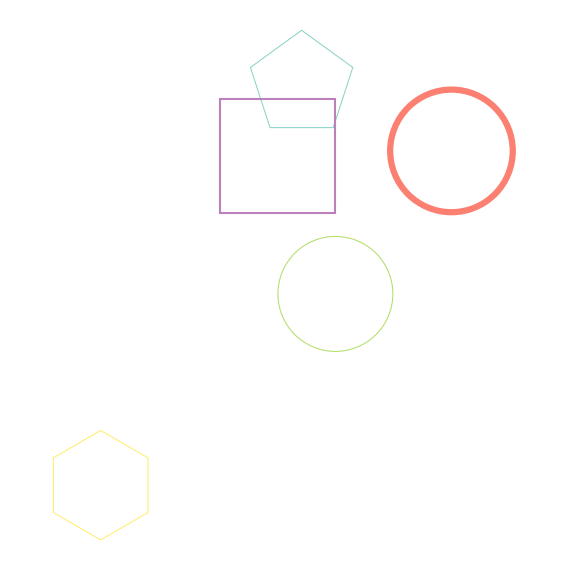[{"shape": "pentagon", "thickness": 0.5, "radius": 0.47, "center": [0.522, 0.854]}, {"shape": "circle", "thickness": 3, "radius": 0.53, "center": [0.782, 0.738]}, {"shape": "circle", "thickness": 0.5, "radius": 0.5, "center": [0.581, 0.49]}, {"shape": "square", "thickness": 1, "radius": 0.5, "center": [0.481, 0.729]}, {"shape": "hexagon", "thickness": 0.5, "radius": 0.47, "center": [0.174, 0.159]}]